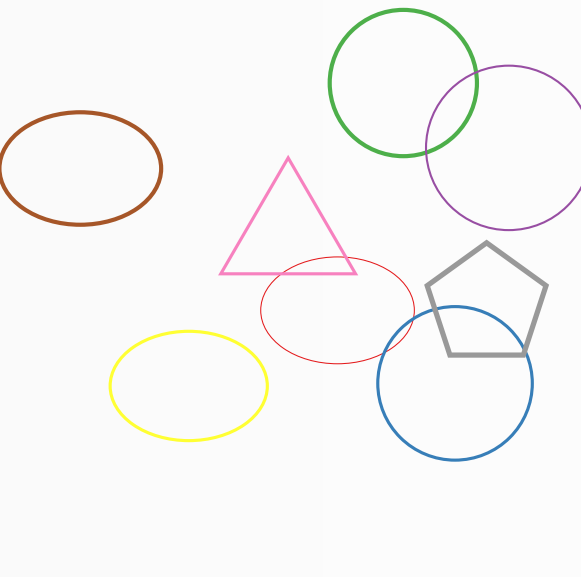[{"shape": "oval", "thickness": 0.5, "radius": 0.66, "center": [0.581, 0.462]}, {"shape": "circle", "thickness": 1.5, "radius": 0.66, "center": [0.783, 0.335]}, {"shape": "circle", "thickness": 2, "radius": 0.63, "center": [0.694, 0.855]}, {"shape": "circle", "thickness": 1, "radius": 0.71, "center": [0.875, 0.743]}, {"shape": "oval", "thickness": 1.5, "radius": 0.68, "center": [0.325, 0.331]}, {"shape": "oval", "thickness": 2, "radius": 0.7, "center": [0.138, 0.707]}, {"shape": "triangle", "thickness": 1.5, "radius": 0.67, "center": [0.496, 0.592]}, {"shape": "pentagon", "thickness": 2.5, "radius": 0.54, "center": [0.837, 0.471]}]